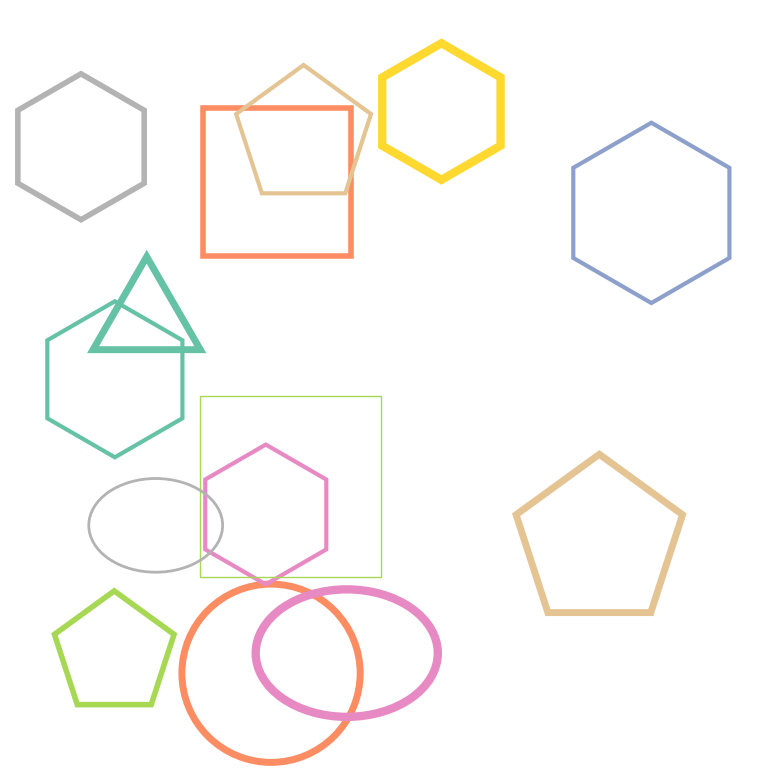[{"shape": "triangle", "thickness": 2.5, "radius": 0.4, "center": [0.191, 0.586]}, {"shape": "hexagon", "thickness": 1.5, "radius": 0.51, "center": [0.149, 0.507]}, {"shape": "square", "thickness": 2, "radius": 0.48, "center": [0.36, 0.763]}, {"shape": "circle", "thickness": 2.5, "radius": 0.58, "center": [0.352, 0.126]}, {"shape": "hexagon", "thickness": 1.5, "radius": 0.59, "center": [0.846, 0.724]}, {"shape": "oval", "thickness": 3, "radius": 0.59, "center": [0.45, 0.152]}, {"shape": "hexagon", "thickness": 1.5, "radius": 0.45, "center": [0.345, 0.332]}, {"shape": "square", "thickness": 0.5, "radius": 0.59, "center": [0.377, 0.368]}, {"shape": "pentagon", "thickness": 2, "radius": 0.41, "center": [0.148, 0.151]}, {"shape": "hexagon", "thickness": 3, "radius": 0.44, "center": [0.573, 0.855]}, {"shape": "pentagon", "thickness": 2.5, "radius": 0.57, "center": [0.778, 0.296]}, {"shape": "pentagon", "thickness": 1.5, "radius": 0.46, "center": [0.394, 0.823]}, {"shape": "oval", "thickness": 1, "radius": 0.43, "center": [0.202, 0.318]}, {"shape": "hexagon", "thickness": 2, "radius": 0.47, "center": [0.105, 0.809]}]